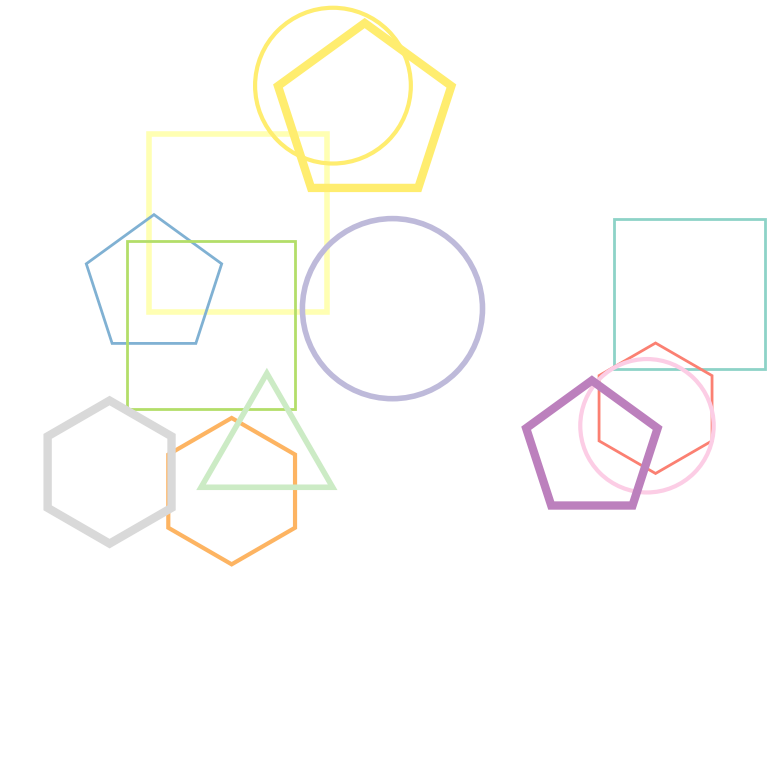[{"shape": "square", "thickness": 1, "radius": 0.49, "center": [0.896, 0.618]}, {"shape": "square", "thickness": 2, "radius": 0.58, "center": [0.309, 0.71]}, {"shape": "circle", "thickness": 2, "radius": 0.58, "center": [0.51, 0.599]}, {"shape": "hexagon", "thickness": 1, "radius": 0.42, "center": [0.851, 0.47]}, {"shape": "pentagon", "thickness": 1, "radius": 0.46, "center": [0.2, 0.629]}, {"shape": "hexagon", "thickness": 1.5, "radius": 0.48, "center": [0.301, 0.362]}, {"shape": "square", "thickness": 1, "radius": 0.55, "center": [0.274, 0.578]}, {"shape": "circle", "thickness": 1.5, "radius": 0.43, "center": [0.84, 0.447]}, {"shape": "hexagon", "thickness": 3, "radius": 0.46, "center": [0.142, 0.387]}, {"shape": "pentagon", "thickness": 3, "radius": 0.45, "center": [0.769, 0.416]}, {"shape": "triangle", "thickness": 2, "radius": 0.49, "center": [0.347, 0.416]}, {"shape": "circle", "thickness": 1.5, "radius": 0.51, "center": [0.432, 0.889]}, {"shape": "pentagon", "thickness": 3, "radius": 0.59, "center": [0.474, 0.852]}]